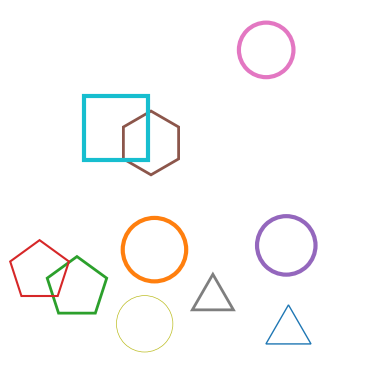[{"shape": "triangle", "thickness": 1, "radius": 0.34, "center": [0.749, 0.14]}, {"shape": "circle", "thickness": 3, "radius": 0.41, "center": [0.401, 0.352]}, {"shape": "pentagon", "thickness": 2, "radius": 0.41, "center": [0.2, 0.252]}, {"shape": "pentagon", "thickness": 1.5, "radius": 0.4, "center": [0.103, 0.296]}, {"shape": "circle", "thickness": 3, "radius": 0.38, "center": [0.744, 0.363]}, {"shape": "hexagon", "thickness": 2, "radius": 0.41, "center": [0.392, 0.629]}, {"shape": "circle", "thickness": 3, "radius": 0.35, "center": [0.691, 0.87]}, {"shape": "triangle", "thickness": 2, "radius": 0.31, "center": [0.553, 0.226]}, {"shape": "circle", "thickness": 0.5, "radius": 0.37, "center": [0.376, 0.159]}, {"shape": "square", "thickness": 3, "radius": 0.42, "center": [0.3, 0.668]}]